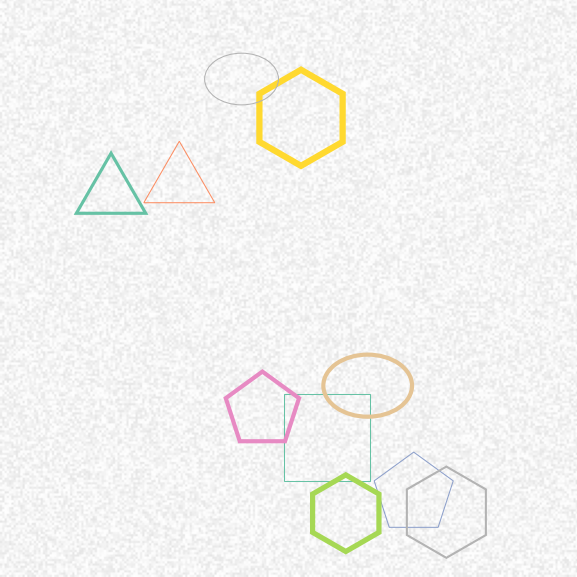[{"shape": "triangle", "thickness": 1.5, "radius": 0.35, "center": [0.192, 0.664]}, {"shape": "square", "thickness": 0.5, "radius": 0.38, "center": [0.566, 0.241]}, {"shape": "triangle", "thickness": 0.5, "radius": 0.35, "center": [0.31, 0.684]}, {"shape": "pentagon", "thickness": 0.5, "radius": 0.36, "center": [0.716, 0.144]}, {"shape": "pentagon", "thickness": 2, "radius": 0.33, "center": [0.454, 0.289]}, {"shape": "hexagon", "thickness": 2.5, "radius": 0.33, "center": [0.599, 0.11]}, {"shape": "hexagon", "thickness": 3, "radius": 0.42, "center": [0.521, 0.795]}, {"shape": "oval", "thickness": 2, "radius": 0.38, "center": [0.637, 0.331]}, {"shape": "oval", "thickness": 0.5, "radius": 0.32, "center": [0.418, 0.862]}, {"shape": "hexagon", "thickness": 1, "radius": 0.4, "center": [0.773, 0.112]}]